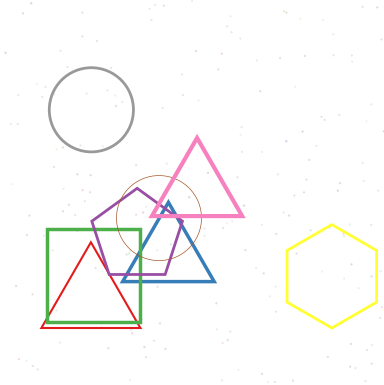[{"shape": "triangle", "thickness": 1.5, "radius": 0.74, "center": [0.236, 0.222]}, {"shape": "triangle", "thickness": 2.5, "radius": 0.69, "center": [0.437, 0.337]}, {"shape": "square", "thickness": 2.5, "radius": 0.6, "center": [0.243, 0.285]}, {"shape": "pentagon", "thickness": 2, "radius": 0.62, "center": [0.356, 0.387]}, {"shape": "hexagon", "thickness": 2, "radius": 0.67, "center": [0.862, 0.282]}, {"shape": "circle", "thickness": 0.5, "radius": 0.55, "center": [0.413, 0.434]}, {"shape": "triangle", "thickness": 3, "radius": 0.68, "center": [0.512, 0.506]}, {"shape": "circle", "thickness": 2, "radius": 0.55, "center": [0.237, 0.715]}]